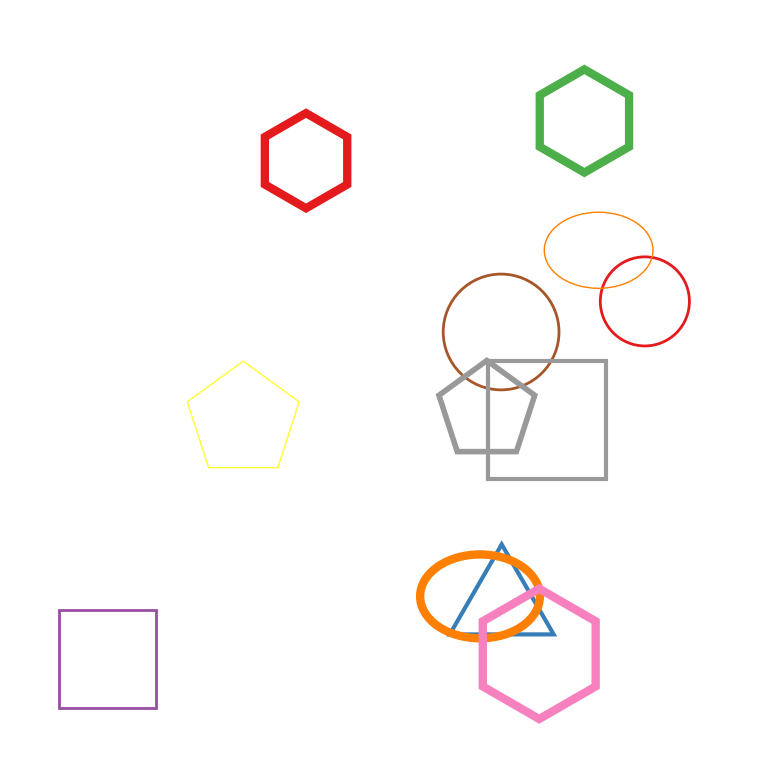[{"shape": "hexagon", "thickness": 3, "radius": 0.31, "center": [0.397, 0.791]}, {"shape": "circle", "thickness": 1, "radius": 0.29, "center": [0.837, 0.609]}, {"shape": "triangle", "thickness": 1.5, "radius": 0.39, "center": [0.652, 0.215]}, {"shape": "hexagon", "thickness": 3, "radius": 0.33, "center": [0.759, 0.843]}, {"shape": "square", "thickness": 1, "radius": 0.32, "center": [0.139, 0.144]}, {"shape": "oval", "thickness": 0.5, "radius": 0.35, "center": [0.777, 0.675]}, {"shape": "oval", "thickness": 3, "radius": 0.39, "center": [0.623, 0.226]}, {"shape": "pentagon", "thickness": 0.5, "radius": 0.38, "center": [0.316, 0.454]}, {"shape": "circle", "thickness": 1, "radius": 0.38, "center": [0.651, 0.569]}, {"shape": "hexagon", "thickness": 3, "radius": 0.42, "center": [0.7, 0.151]}, {"shape": "pentagon", "thickness": 2, "radius": 0.33, "center": [0.632, 0.466]}, {"shape": "square", "thickness": 1.5, "radius": 0.38, "center": [0.71, 0.455]}]